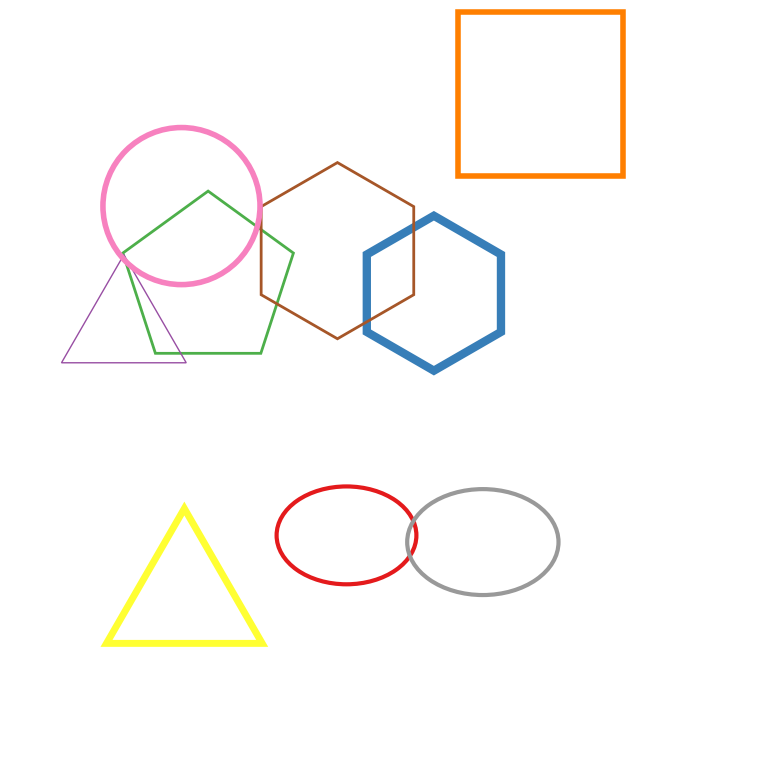[{"shape": "oval", "thickness": 1.5, "radius": 0.45, "center": [0.45, 0.305]}, {"shape": "hexagon", "thickness": 3, "radius": 0.5, "center": [0.563, 0.619]}, {"shape": "pentagon", "thickness": 1, "radius": 0.58, "center": [0.27, 0.635]}, {"shape": "triangle", "thickness": 0.5, "radius": 0.47, "center": [0.161, 0.576]}, {"shape": "square", "thickness": 2, "radius": 0.54, "center": [0.702, 0.878]}, {"shape": "triangle", "thickness": 2.5, "radius": 0.58, "center": [0.239, 0.223]}, {"shape": "hexagon", "thickness": 1, "radius": 0.57, "center": [0.438, 0.674]}, {"shape": "circle", "thickness": 2, "radius": 0.51, "center": [0.236, 0.732]}, {"shape": "oval", "thickness": 1.5, "radius": 0.49, "center": [0.627, 0.296]}]